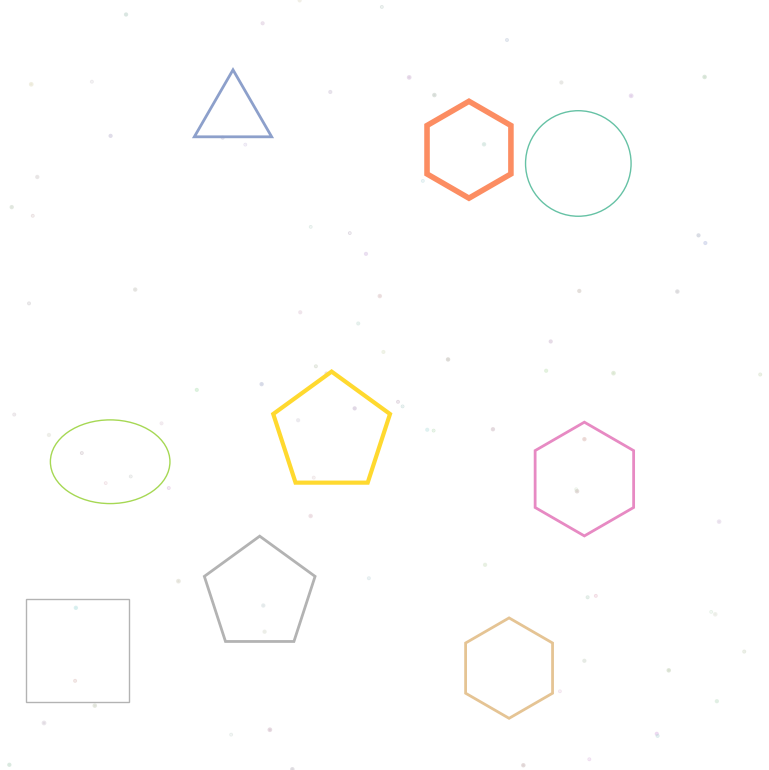[{"shape": "circle", "thickness": 0.5, "radius": 0.34, "center": [0.751, 0.788]}, {"shape": "hexagon", "thickness": 2, "radius": 0.31, "center": [0.609, 0.806]}, {"shape": "triangle", "thickness": 1, "radius": 0.29, "center": [0.303, 0.851]}, {"shape": "hexagon", "thickness": 1, "radius": 0.37, "center": [0.759, 0.378]}, {"shape": "oval", "thickness": 0.5, "radius": 0.39, "center": [0.143, 0.4]}, {"shape": "pentagon", "thickness": 1.5, "radius": 0.4, "center": [0.431, 0.438]}, {"shape": "hexagon", "thickness": 1, "radius": 0.33, "center": [0.661, 0.132]}, {"shape": "pentagon", "thickness": 1, "radius": 0.38, "center": [0.337, 0.228]}, {"shape": "square", "thickness": 0.5, "radius": 0.33, "center": [0.1, 0.155]}]